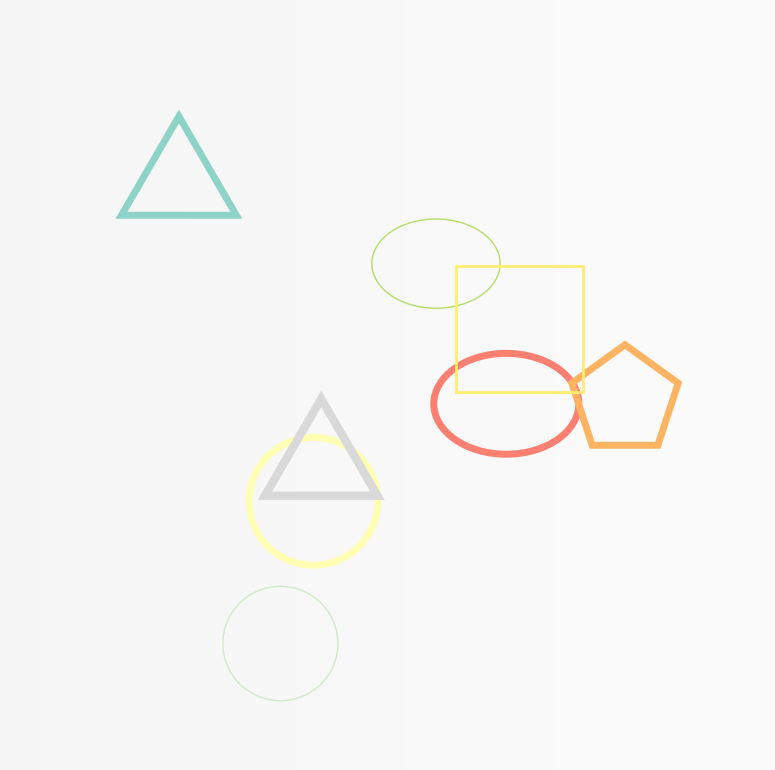[{"shape": "triangle", "thickness": 2.5, "radius": 0.43, "center": [0.231, 0.763]}, {"shape": "circle", "thickness": 2.5, "radius": 0.42, "center": [0.405, 0.349]}, {"shape": "oval", "thickness": 2.5, "radius": 0.47, "center": [0.653, 0.476]}, {"shape": "pentagon", "thickness": 2.5, "radius": 0.36, "center": [0.806, 0.48]}, {"shape": "oval", "thickness": 0.5, "radius": 0.41, "center": [0.563, 0.658]}, {"shape": "triangle", "thickness": 3, "radius": 0.42, "center": [0.414, 0.398]}, {"shape": "circle", "thickness": 0.5, "radius": 0.37, "center": [0.362, 0.164]}, {"shape": "square", "thickness": 1, "radius": 0.41, "center": [0.67, 0.572]}]